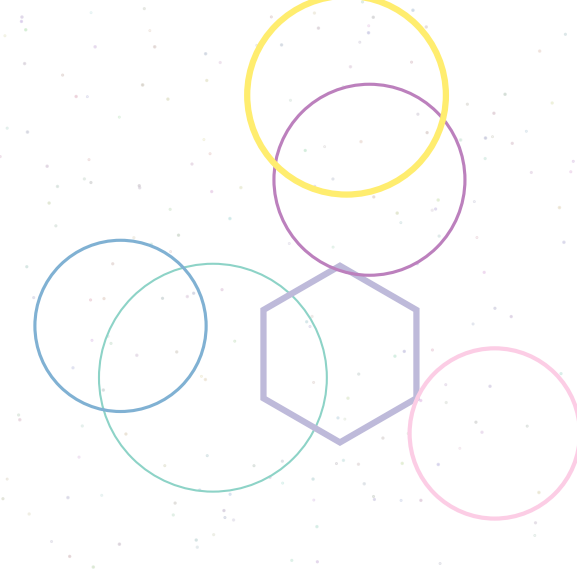[{"shape": "circle", "thickness": 1, "radius": 0.99, "center": [0.369, 0.345]}, {"shape": "hexagon", "thickness": 3, "radius": 0.76, "center": [0.589, 0.386]}, {"shape": "circle", "thickness": 1.5, "radius": 0.74, "center": [0.209, 0.435]}, {"shape": "circle", "thickness": 2, "radius": 0.74, "center": [0.857, 0.249]}, {"shape": "circle", "thickness": 1.5, "radius": 0.83, "center": [0.64, 0.688]}, {"shape": "circle", "thickness": 3, "radius": 0.86, "center": [0.6, 0.834]}]